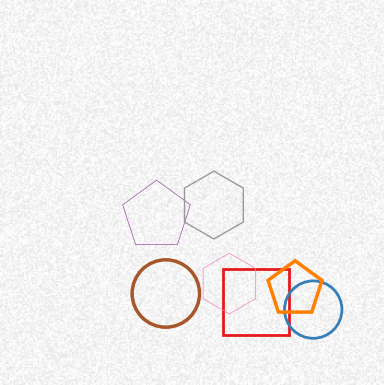[{"shape": "square", "thickness": 2, "radius": 0.43, "center": [0.666, 0.215]}, {"shape": "circle", "thickness": 2, "radius": 0.37, "center": [0.814, 0.196]}, {"shape": "pentagon", "thickness": 0.5, "radius": 0.46, "center": [0.407, 0.44]}, {"shape": "pentagon", "thickness": 2.5, "radius": 0.37, "center": [0.766, 0.249]}, {"shape": "circle", "thickness": 2.5, "radius": 0.44, "center": [0.431, 0.238]}, {"shape": "hexagon", "thickness": 0.5, "radius": 0.39, "center": [0.596, 0.263]}, {"shape": "hexagon", "thickness": 1, "radius": 0.44, "center": [0.556, 0.467]}]